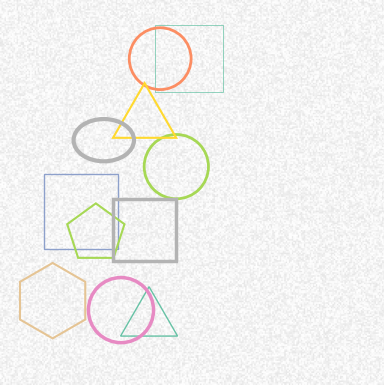[{"shape": "square", "thickness": 0.5, "radius": 0.44, "center": [0.49, 0.848]}, {"shape": "triangle", "thickness": 1, "radius": 0.43, "center": [0.387, 0.17]}, {"shape": "circle", "thickness": 2, "radius": 0.4, "center": [0.416, 0.848]}, {"shape": "square", "thickness": 1, "radius": 0.49, "center": [0.21, 0.45]}, {"shape": "circle", "thickness": 2.5, "radius": 0.42, "center": [0.314, 0.194]}, {"shape": "circle", "thickness": 2, "radius": 0.42, "center": [0.458, 0.567]}, {"shape": "pentagon", "thickness": 1.5, "radius": 0.39, "center": [0.249, 0.394]}, {"shape": "triangle", "thickness": 1.5, "radius": 0.47, "center": [0.376, 0.689]}, {"shape": "hexagon", "thickness": 1.5, "radius": 0.49, "center": [0.137, 0.219]}, {"shape": "square", "thickness": 2.5, "radius": 0.41, "center": [0.375, 0.403]}, {"shape": "oval", "thickness": 3, "radius": 0.39, "center": [0.27, 0.636]}]